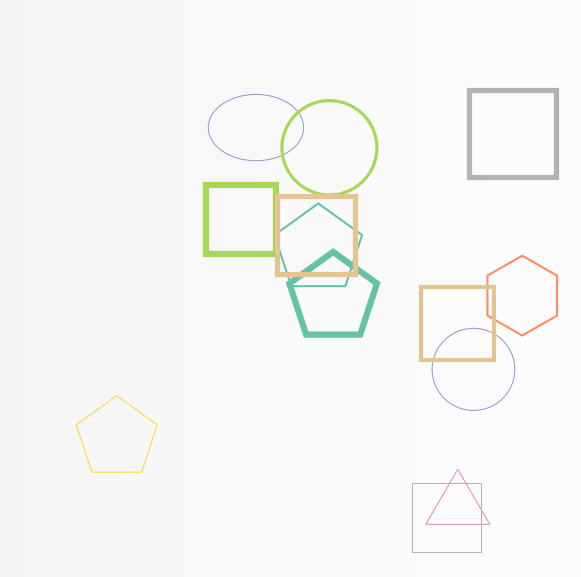[{"shape": "pentagon", "thickness": 3, "radius": 0.4, "center": [0.573, 0.484]}, {"shape": "pentagon", "thickness": 1, "radius": 0.4, "center": [0.548, 0.568]}, {"shape": "hexagon", "thickness": 1, "radius": 0.35, "center": [0.898, 0.487]}, {"shape": "oval", "thickness": 0.5, "radius": 0.41, "center": [0.44, 0.778]}, {"shape": "circle", "thickness": 0.5, "radius": 0.36, "center": [0.815, 0.359]}, {"shape": "triangle", "thickness": 0.5, "radius": 0.32, "center": [0.788, 0.123]}, {"shape": "circle", "thickness": 1.5, "radius": 0.41, "center": [0.567, 0.743]}, {"shape": "square", "thickness": 3, "radius": 0.3, "center": [0.415, 0.62]}, {"shape": "pentagon", "thickness": 0.5, "radius": 0.37, "center": [0.201, 0.241]}, {"shape": "square", "thickness": 2.5, "radius": 0.34, "center": [0.543, 0.592]}, {"shape": "square", "thickness": 2, "radius": 0.31, "center": [0.787, 0.439]}, {"shape": "square", "thickness": 2.5, "radius": 0.38, "center": [0.882, 0.768]}, {"shape": "square", "thickness": 0.5, "radius": 0.3, "center": [0.768, 0.104]}]